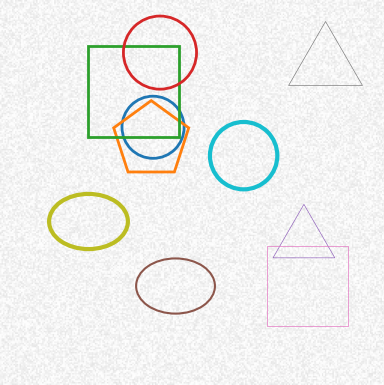[{"shape": "circle", "thickness": 2, "radius": 0.4, "center": [0.398, 0.669]}, {"shape": "pentagon", "thickness": 2, "radius": 0.51, "center": [0.393, 0.636]}, {"shape": "square", "thickness": 2, "radius": 0.59, "center": [0.347, 0.763]}, {"shape": "circle", "thickness": 2, "radius": 0.47, "center": [0.416, 0.863]}, {"shape": "triangle", "thickness": 0.5, "radius": 0.46, "center": [0.789, 0.377]}, {"shape": "oval", "thickness": 1.5, "radius": 0.51, "center": [0.456, 0.257]}, {"shape": "square", "thickness": 0.5, "radius": 0.52, "center": [0.799, 0.257]}, {"shape": "triangle", "thickness": 0.5, "radius": 0.55, "center": [0.846, 0.833]}, {"shape": "oval", "thickness": 3, "radius": 0.51, "center": [0.23, 0.425]}, {"shape": "circle", "thickness": 3, "radius": 0.44, "center": [0.633, 0.596]}]